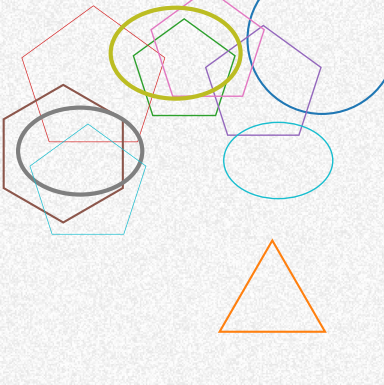[{"shape": "circle", "thickness": 1.5, "radius": 0.97, "center": [0.836, 0.898]}, {"shape": "triangle", "thickness": 1.5, "radius": 0.79, "center": [0.707, 0.217]}, {"shape": "pentagon", "thickness": 1, "radius": 0.69, "center": [0.478, 0.812]}, {"shape": "pentagon", "thickness": 0.5, "radius": 0.98, "center": [0.243, 0.79]}, {"shape": "pentagon", "thickness": 1, "radius": 0.79, "center": [0.684, 0.776]}, {"shape": "hexagon", "thickness": 1.5, "radius": 0.89, "center": [0.164, 0.601]}, {"shape": "pentagon", "thickness": 1, "radius": 0.77, "center": [0.539, 0.875]}, {"shape": "oval", "thickness": 3, "radius": 0.81, "center": [0.208, 0.608]}, {"shape": "oval", "thickness": 3, "radius": 0.84, "center": [0.456, 0.862]}, {"shape": "oval", "thickness": 1, "radius": 0.71, "center": [0.723, 0.583]}, {"shape": "pentagon", "thickness": 0.5, "radius": 0.79, "center": [0.228, 0.52]}]